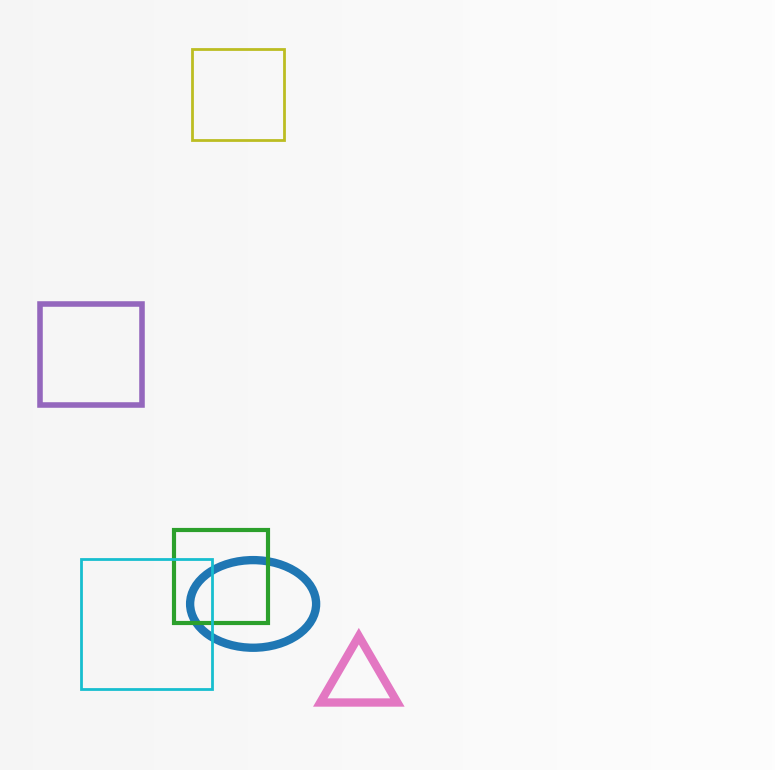[{"shape": "oval", "thickness": 3, "radius": 0.41, "center": [0.327, 0.216]}, {"shape": "square", "thickness": 1.5, "radius": 0.3, "center": [0.285, 0.252]}, {"shape": "square", "thickness": 2, "radius": 0.33, "center": [0.117, 0.54]}, {"shape": "triangle", "thickness": 3, "radius": 0.29, "center": [0.463, 0.116]}, {"shape": "square", "thickness": 1, "radius": 0.3, "center": [0.307, 0.877]}, {"shape": "square", "thickness": 1, "radius": 0.42, "center": [0.189, 0.19]}]